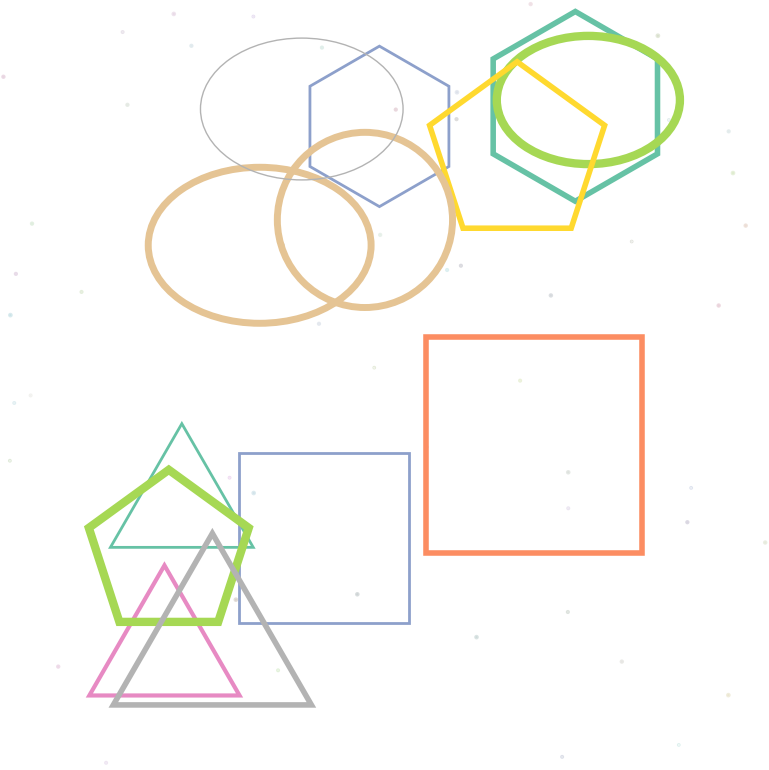[{"shape": "triangle", "thickness": 1, "radius": 0.54, "center": [0.236, 0.343]}, {"shape": "hexagon", "thickness": 2, "radius": 0.62, "center": [0.747, 0.862]}, {"shape": "square", "thickness": 2, "radius": 0.7, "center": [0.694, 0.422]}, {"shape": "square", "thickness": 1, "radius": 0.55, "center": [0.421, 0.301]}, {"shape": "hexagon", "thickness": 1, "radius": 0.52, "center": [0.493, 0.836]}, {"shape": "triangle", "thickness": 1.5, "radius": 0.56, "center": [0.214, 0.153]}, {"shape": "oval", "thickness": 3, "radius": 0.59, "center": [0.764, 0.87]}, {"shape": "pentagon", "thickness": 3, "radius": 0.55, "center": [0.219, 0.281]}, {"shape": "pentagon", "thickness": 2, "radius": 0.6, "center": [0.672, 0.8]}, {"shape": "oval", "thickness": 2.5, "radius": 0.72, "center": [0.337, 0.681]}, {"shape": "circle", "thickness": 2.5, "radius": 0.57, "center": [0.474, 0.714]}, {"shape": "triangle", "thickness": 2, "radius": 0.74, "center": [0.276, 0.159]}, {"shape": "oval", "thickness": 0.5, "radius": 0.66, "center": [0.392, 0.858]}]